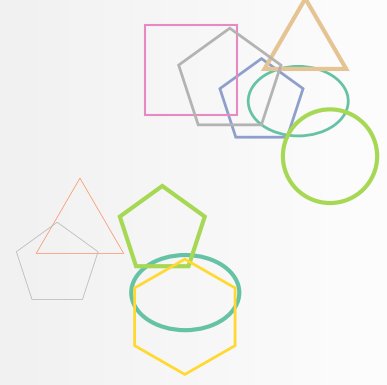[{"shape": "oval", "thickness": 2, "radius": 0.65, "center": [0.77, 0.737]}, {"shape": "oval", "thickness": 3, "radius": 0.7, "center": [0.478, 0.24]}, {"shape": "triangle", "thickness": 0.5, "radius": 0.65, "center": [0.206, 0.407]}, {"shape": "pentagon", "thickness": 2, "radius": 0.56, "center": [0.675, 0.735]}, {"shape": "square", "thickness": 1.5, "radius": 0.59, "center": [0.493, 0.819]}, {"shape": "circle", "thickness": 3, "radius": 0.61, "center": [0.852, 0.594]}, {"shape": "pentagon", "thickness": 3, "radius": 0.58, "center": [0.419, 0.402]}, {"shape": "hexagon", "thickness": 2, "radius": 0.75, "center": [0.477, 0.177]}, {"shape": "triangle", "thickness": 3, "radius": 0.61, "center": [0.788, 0.882]}, {"shape": "pentagon", "thickness": 0.5, "radius": 0.55, "center": [0.148, 0.312]}, {"shape": "pentagon", "thickness": 2, "radius": 0.69, "center": [0.593, 0.788]}]